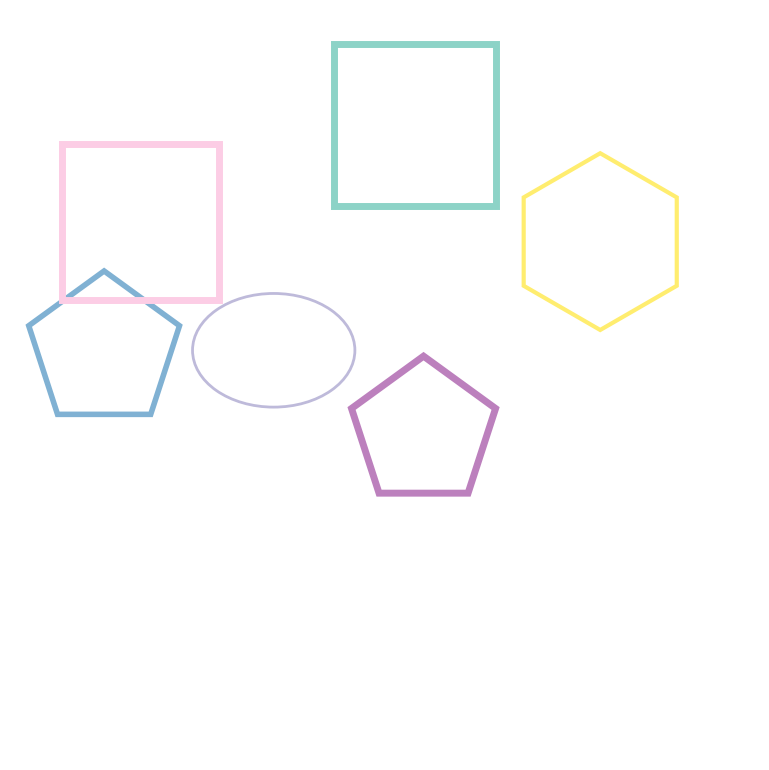[{"shape": "square", "thickness": 2.5, "radius": 0.52, "center": [0.539, 0.837]}, {"shape": "oval", "thickness": 1, "radius": 0.53, "center": [0.355, 0.545]}, {"shape": "pentagon", "thickness": 2, "radius": 0.51, "center": [0.135, 0.545]}, {"shape": "square", "thickness": 2.5, "radius": 0.51, "center": [0.182, 0.712]}, {"shape": "pentagon", "thickness": 2.5, "radius": 0.49, "center": [0.55, 0.439]}, {"shape": "hexagon", "thickness": 1.5, "radius": 0.57, "center": [0.78, 0.686]}]